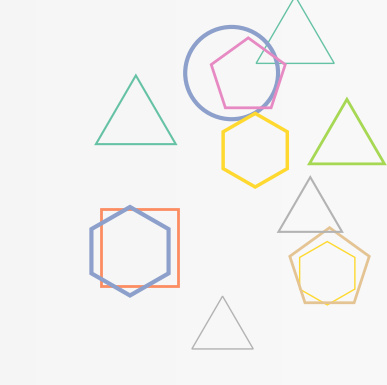[{"shape": "triangle", "thickness": 1.5, "radius": 0.59, "center": [0.351, 0.685]}, {"shape": "triangle", "thickness": 1, "radius": 0.58, "center": [0.762, 0.894]}, {"shape": "square", "thickness": 2, "radius": 0.5, "center": [0.359, 0.358]}, {"shape": "hexagon", "thickness": 3, "radius": 0.57, "center": [0.335, 0.347]}, {"shape": "circle", "thickness": 3, "radius": 0.6, "center": [0.598, 0.81]}, {"shape": "pentagon", "thickness": 2, "radius": 0.5, "center": [0.641, 0.801]}, {"shape": "triangle", "thickness": 2, "radius": 0.56, "center": [0.895, 0.63]}, {"shape": "hexagon", "thickness": 2.5, "radius": 0.48, "center": [0.659, 0.61]}, {"shape": "hexagon", "thickness": 1, "radius": 0.41, "center": [0.845, 0.29]}, {"shape": "pentagon", "thickness": 2, "radius": 0.54, "center": [0.85, 0.301]}, {"shape": "triangle", "thickness": 1.5, "radius": 0.47, "center": [0.801, 0.445]}, {"shape": "triangle", "thickness": 1, "radius": 0.46, "center": [0.574, 0.139]}]